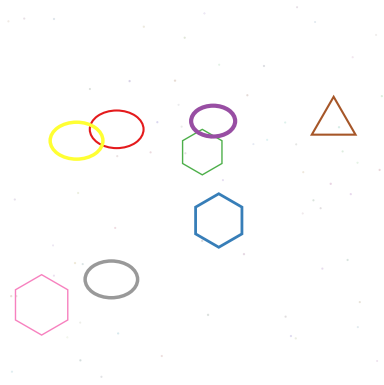[{"shape": "oval", "thickness": 1.5, "radius": 0.35, "center": [0.303, 0.664]}, {"shape": "hexagon", "thickness": 2, "radius": 0.35, "center": [0.568, 0.427]}, {"shape": "hexagon", "thickness": 1, "radius": 0.3, "center": [0.525, 0.605]}, {"shape": "oval", "thickness": 3, "radius": 0.29, "center": [0.554, 0.685]}, {"shape": "oval", "thickness": 2.5, "radius": 0.34, "center": [0.199, 0.635]}, {"shape": "triangle", "thickness": 1.5, "radius": 0.33, "center": [0.867, 0.683]}, {"shape": "hexagon", "thickness": 1, "radius": 0.39, "center": [0.108, 0.208]}, {"shape": "oval", "thickness": 2.5, "radius": 0.34, "center": [0.289, 0.274]}]